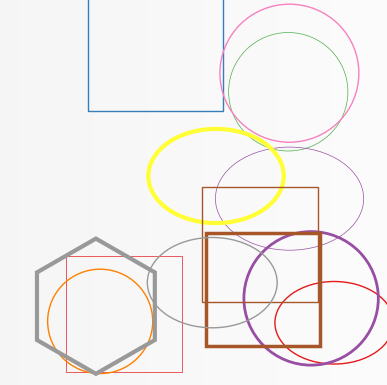[{"shape": "square", "thickness": 0.5, "radius": 0.75, "center": [0.32, 0.185]}, {"shape": "oval", "thickness": 1, "radius": 0.77, "center": [0.863, 0.162]}, {"shape": "square", "thickness": 1, "radius": 0.87, "center": [0.402, 0.885]}, {"shape": "circle", "thickness": 0.5, "radius": 0.77, "center": [0.744, 0.762]}, {"shape": "oval", "thickness": 0.5, "radius": 0.96, "center": [0.747, 0.484]}, {"shape": "circle", "thickness": 2, "radius": 0.87, "center": [0.803, 0.225]}, {"shape": "circle", "thickness": 1, "radius": 0.68, "center": [0.259, 0.165]}, {"shape": "oval", "thickness": 3, "radius": 0.87, "center": [0.558, 0.543]}, {"shape": "square", "thickness": 2.5, "radius": 0.73, "center": [0.678, 0.249]}, {"shape": "square", "thickness": 1, "radius": 0.75, "center": [0.671, 0.365]}, {"shape": "circle", "thickness": 1, "radius": 0.9, "center": [0.747, 0.81]}, {"shape": "oval", "thickness": 1, "radius": 0.84, "center": [0.548, 0.266]}, {"shape": "hexagon", "thickness": 3, "radius": 0.88, "center": [0.247, 0.205]}]